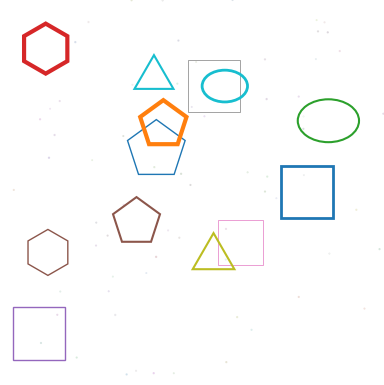[{"shape": "pentagon", "thickness": 1, "radius": 0.39, "center": [0.406, 0.611]}, {"shape": "square", "thickness": 2, "radius": 0.34, "center": [0.797, 0.502]}, {"shape": "pentagon", "thickness": 3, "radius": 0.32, "center": [0.424, 0.677]}, {"shape": "oval", "thickness": 1.5, "radius": 0.4, "center": [0.853, 0.686]}, {"shape": "hexagon", "thickness": 3, "radius": 0.32, "center": [0.119, 0.874]}, {"shape": "square", "thickness": 1, "radius": 0.34, "center": [0.101, 0.134]}, {"shape": "pentagon", "thickness": 1.5, "radius": 0.32, "center": [0.355, 0.424]}, {"shape": "hexagon", "thickness": 1, "radius": 0.3, "center": [0.124, 0.344]}, {"shape": "square", "thickness": 0.5, "radius": 0.29, "center": [0.625, 0.371]}, {"shape": "square", "thickness": 0.5, "radius": 0.34, "center": [0.557, 0.777]}, {"shape": "triangle", "thickness": 1.5, "radius": 0.31, "center": [0.555, 0.332]}, {"shape": "triangle", "thickness": 1.5, "radius": 0.29, "center": [0.4, 0.798]}, {"shape": "oval", "thickness": 2, "radius": 0.29, "center": [0.584, 0.776]}]